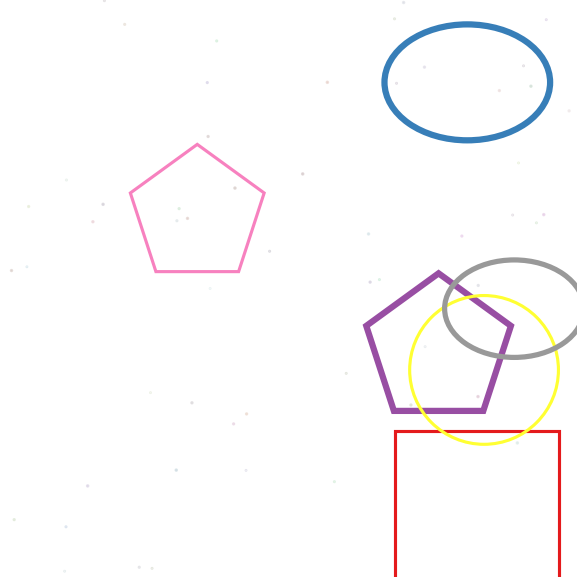[{"shape": "square", "thickness": 1.5, "radius": 0.71, "center": [0.825, 0.112]}, {"shape": "oval", "thickness": 3, "radius": 0.72, "center": [0.809, 0.857]}, {"shape": "pentagon", "thickness": 3, "radius": 0.66, "center": [0.759, 0.394]}, {"shape": "circle", "thickness": 1.5, "radius": 0.64, "center": [0.838, 0.359]}, {"shape": "pentagon", "thickness": 1.5, "radius": 0.61, "center": [0.342, 0.627]}, {"shape": "oval", "thickness": 2.5, "radius": 0.6, "center": [0.89, 0.465]}]